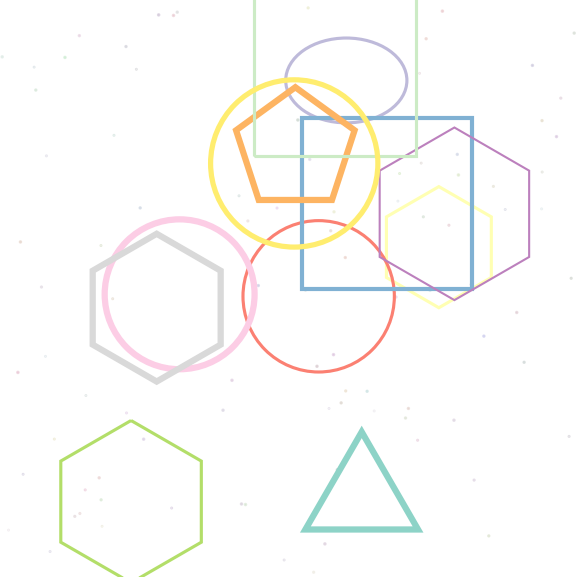[{"shape": "triangle", "thickness": 3, "radius": 0.56, "center": [0.626, 0.139]}, {"shape": "hexagon", "thickness": 1.5, "radius": 0.52, "center": [0.76, 0.571]}, {"shape": "oval", "thickness": 1.5, "radius": 0.52, "center": [0.6, 0.86]}, {"shape": "circle", "thickness": 1.5, "radius": 0.66, "center": [0.552, 0.486]}, {"shape": "square", "thickness": 2, "radius": 0.74, "center": [0.67, 0.646]}, {"shape": "pentagon", "thickness": 3, "radius": 0.54, "center": [0.511, 0.74]}, {"shape": "hexagon", "thickness": 1.5, "radius": 0.7, "center": [0.227, 0.13]}, {"shape": "circle", "thickness": 3, "radius": 0.65, "center": [0.311, 0.49]}, {"shape": "hexagon", "thickness": 3, "radius": 0.64, "center": [0.271, 0.466]}, {"shape": "hexagon", "thickness": 1, "radius": 0.75, "center": [0.787, 0.629]}, {"shape": "square", "thickness": 1.5, "radius": 0.7, "center": [0.58, 0.87]}, {"shape": "circle", "thickness": 2.5, "radius": 0.72, "center": [0.51, 0.716]}]